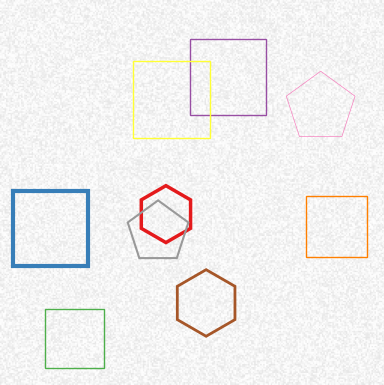[{"shape": "hexagon", "thickness": 2.5, "radius": 0.37, "center": [0.431, 0.444]}, {"shape": "square", "thickness": 3, "radius": 0.49, "center": [0.132, 0.406]}, {"shape": "square", "thickness": 1, "radius": 0.38, "center": [0.193, 0.121]}, {"shape": "square", "thickness": 1, "radius": 0.49, "center": [0.593, 0.799]}, {"shape": "square", "thickness": 1, "radius": 0.4, "center": [0.873, 0.412]}, {"shape": "square", "thickness": 1, "radius": 0.5, "center": [0.446, 0.741]}, {"shape": "hexagon", "thickness": 2, "radius": 0.43, "center": [0.535, 0.213]}, {"shape": "pentagon", "thickness": 0.5, "radius": 0.47, "center": [0.833, 0.721]}, {"shape": "pentagon", "thickness": 1.5, "radius": 0.41, "center": [0.411, 0.397]}]